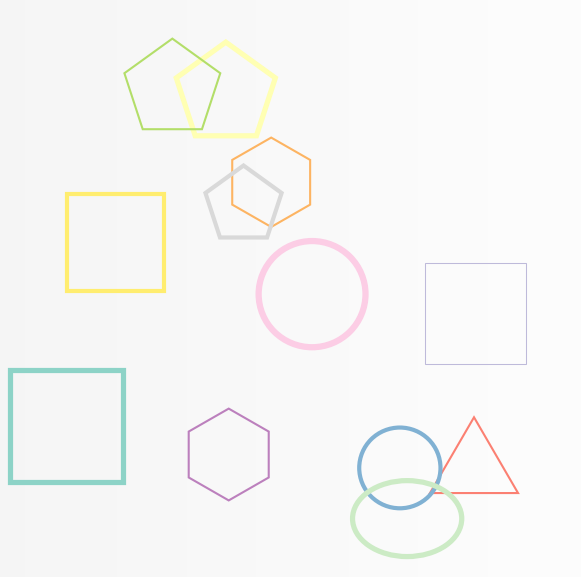[{"shape": "square", "thickness": 2.5, "radius": 0.48, "center": [0.115, 0.261]}, {"shape": "pentagon", "thickness": 2.5, "radius": 0.45, "center": [0.388, 0.837]}, {"shape": "square", "thickness": 0.5, "radius": 0.43, "center": [0.818, 0.456]}, {"shape": "triangle", "thickness": 1, "radius": 0.44, "center": [0.816, 0.189]}, {"shape": "circle", "thickness": 2, "radius": 0.35, "center": [0.688, 0.189]}, {"shape": "hexagon", "thickness": 1, "radius": 0.39, "center": [0.467, 0.684]}, {"shape": "pentagon", "thickness": 1, "radius": 0.43, "center": [0.296, 0.846]}, {"shape": "circle", "thickness": 3, "radius": 0.46, "center": [0.537, 0.49]}, {"shape": "pentagon", "thickness": 2, "radius": 0.34, "center": [0.419, 0.644]}, {"shape": "hexagon", "thickness": 1, "radius": 0.4, "center": [0.393, 0.212]}, {"shape": "oval", "thickness": 2.5, "radius": 0.47, "center": [0.7, 0.101]}, {"shape": "square", "thickness": 2, "radius": 0.42, "center": [0.199, 0.579]}]